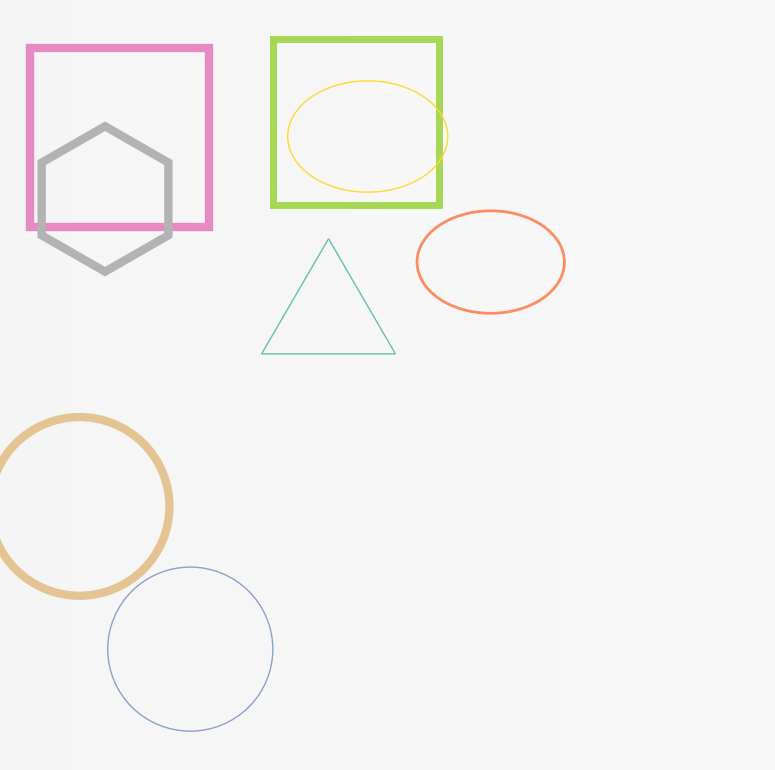[{"shape": "triangle", "thickness": 0.5, "radius": 0.5, "center": [0.424, 0.59]}, {"shape": "oval", "thickness": 1, "radius": 0.48, "center": [0.633, 0.66]}, {"shape": "circle", "thickness": 0.5, "radius": 0.53, "center": [0.246, 0.157]}, {"shape": "square", "thickness": 3, "radius": 0.58, "center": [0.154, 0.821]}, {"shape": "square", "thickness": 2.5, "radius": 0.54, "center": [0.459, 0.841]}, {"shape": "oval", "thickness": 0.5, "radius": 0.52, "center": [0.474, 0.823]}, {"shape": "circle", "thickness": 3, "radius": 0.58, "center": [0.103, 0.342]}, {"shape": "hexagon", "thickness": 3, "radius": 0.47, "center": [0.136, 0.742]}]